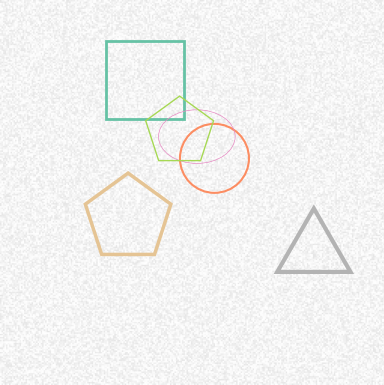[{"shape": "square", "thickness": 2, "radius": 0.51, "center": [0.376, 0.793]}, {"shape": "circle", "thickness": 1.5, "radius": 0.45, "center": [0.557, 0.589]}, {"shape": "oval", "thickness": 0.5, "radius": 0.5, "center": [0.511, 0.645]}, {"shape": "pentagon", "thickness": 1, "radius": 0.46, "center": [0.467, 0.658]}, {"shape": "pentagon", "thickness": 2.5, "radius": 0.58, "center": [0.333, 0.434]}, {"shape": "triangle", "thickness": 3, "radius": 0.55, "center": [0.815, 0.349]}]